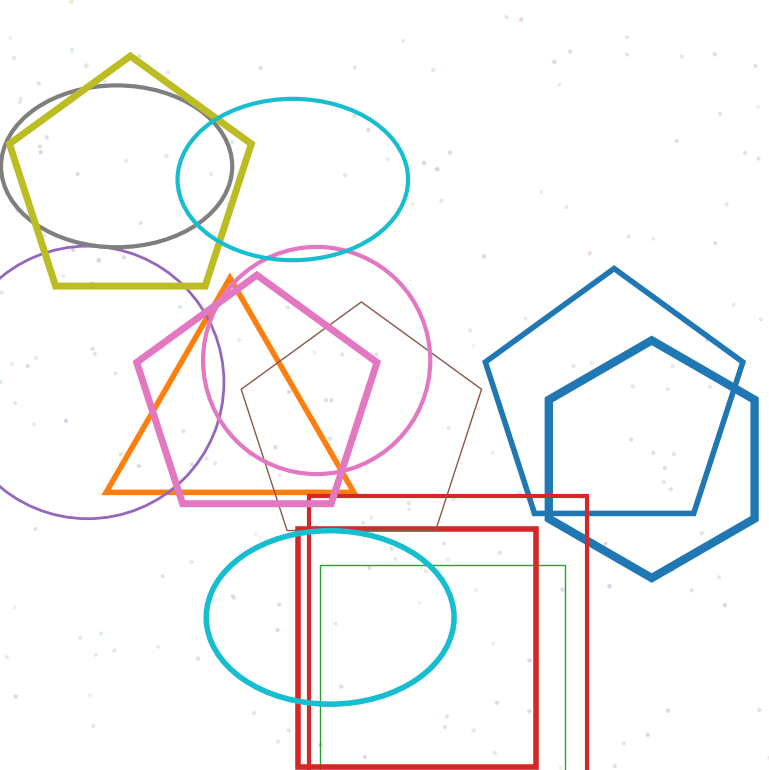[{"shape": "hexagon", "thickness": 3, "radius": 0.77, "center": [0.846, 0.404]}, {"shape": "pentagon", "thickness": 2, "radius": 0.88, "center": [0.798, 0.475]}, {"shape": "triangle", "thickness": 2, "radius": 0.93, "center": [0.299, 0.453]}, {"shape": "square", "thickness": 0.5, "radius": 0.8, "center": [0.575, 0.106]}, {"shape": "square", "thickness": 2, "radius": 0.77, "center": [0.541, 0.158]}, {"shape": "square", "thickness": 1.5, "radius": 0.9, "center": [0.582, 0.176]}, {"shape": "circle", "thickness": 1, "radius": 0.88, "center": [0.114, 0.503]}, {"shape": "pentagon", "thickness": 0.5, "radius": 0.82, "center": [0.469, 0.444]}, {"shape": "pentagon", "thickness": 2.5, "radius": 0.82, "center": [0.334, 0.479]}, {"shape": "circle", "thickness": 1.5, "radius": 0.74, "center": [0.411, 0.532]}, {"shape": "oval", "thickness": 1.5, "radius": 0.75, "center": [0.151, 0.784]}, {"shape": "pentagon", "thickness": 2.5, "radius": 0.83, "center": [0.169, 0.762]}, {"shape": "oval", "thickness": 1.5, "radius": 0.75, "center": [0.38, 0.767]}, {"shape": "oval", "thickness": 2, "radius": 0.8, "center": [0.429, 0.198]}]